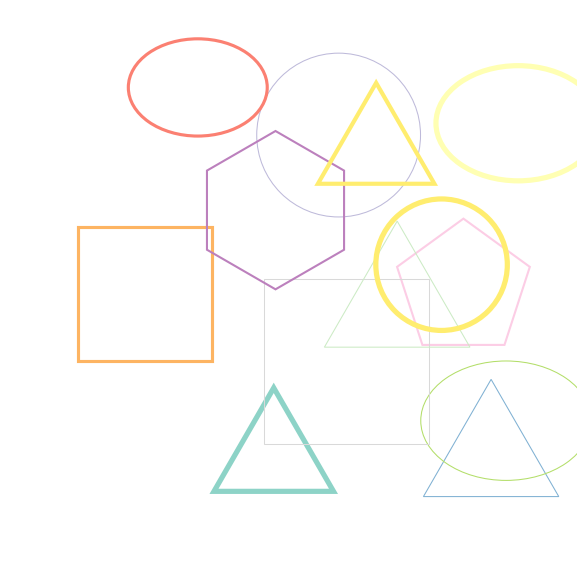[{"shape": "triangle", "thickness": 2.5, "radius": 0.6, "center": [0.474, 0.208]}, {"shape": "oval", "thickness": 2.5, "radius": 0.71, "center": [0.897, 0.786]}, {"shape": "circle", "thickness": 0.5, "radius": 0.71, "center": [0.586, 0.765]}, {"shape": "oval", "thickness": 1.5, "radius": 0.6, "center": [0.342, 0.848]}, {"shape": "triangle", "thickness": 0.5, "radius": 0.68, "center": [0.85, 0.207]}, {"shape": "square", "thickness": 1.5, "radius": 0.58, "center": [0.251, 0.49]}, {"shape": "oval", "thickness": 0.5, "radius": 0.74, "center": [0.876, 0.271]}, {"shape": "pentagon", "thickness": 1, "radius": 0.6, "center": [0.802, 0.5]}, {"shape": "square", "thickness": 0.5, "radius": 0.71, "center": [0.6, 0.373]}, {"shape": "hexagon", "thickness": 1, "radius": 0.69, "center": [0.477, 0.635]}, {"shape": "triangle", "thickness": 0.5, "radius": 0.73, "center": [0.688, 0.471]}, {"shape": "triangle", "thickness": 2, "radius": 0.58, "center": [0.651, 0.739]}, {"shape": "circle", "thickness": 2.5, "radius": 0.57, "center": [0.765, 0.541]}]